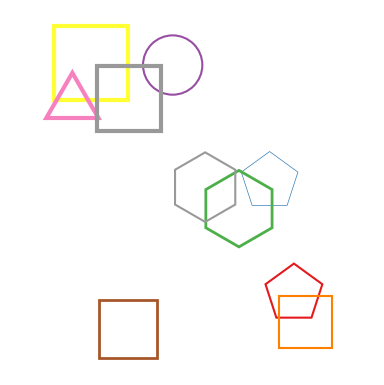[{"shape": "pentagon", "thickness": 1.5, "radius": 0.39, "center": [0.763, 0.238]}, {"shape": "pentagon", "thickness": 0.5, "radius": 0.39, "center": [0.7, 0.529]}, {"shape": "hexagon", "thickness": 2, "radius": 0.5, "center": [0.621, 0.458]}, {"shape": "circle", "thickness": 1.5, "radius": 0.39, "center": [0.449, 0.831]}, {"shape": "square", "thickness": 1.5, "radius": 0.34, "center": [0.793, 0.163]}, {"shape": "square", "thickness": 3, "radius": 0.48, "center": [0.236, 0.836]}, {"shape": "square", "thickness": 2, "radius": 0.37, "center": [0.332, 0.146]}, {"shape": "triangle", "thickness": 3, "radius": 0.39, "center": [0.188, 0.733]}, {"shape": "square", "thickness": 3, "radius": 0.42, "center": [0.335, 0.743]}, {"shape": "hexagon", "thickness": 1.5, "radius": 0.45, "center": [0.533, 0.514]}]